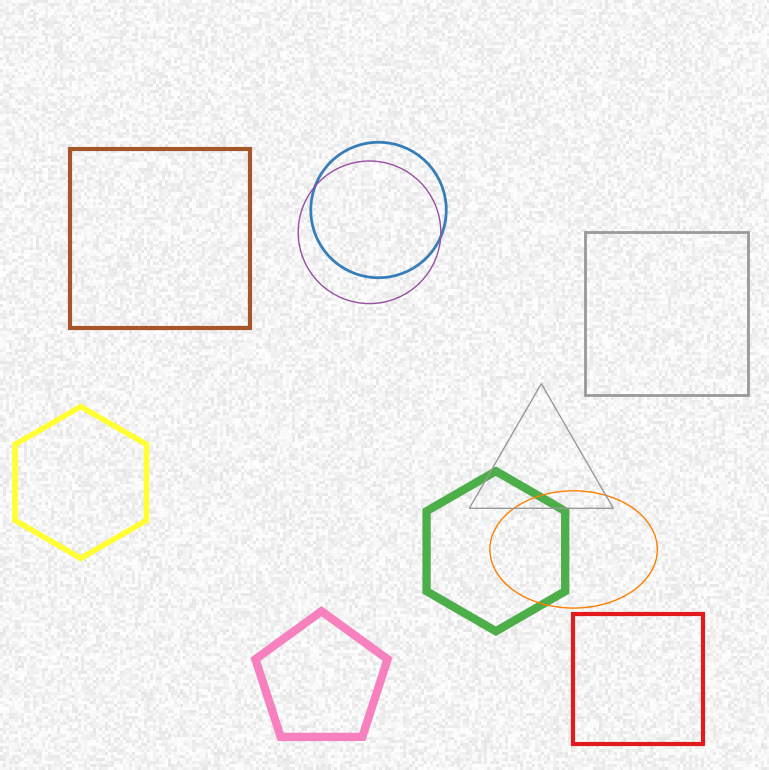[{"shape": "square", "thickness": 1.5, "radius": 0.42, "center": [0.828, 0.118]}, {"shape": "circle", "thickness": 1, "radius": 0.44, "center": [0.492, 0.727]}, {"shape": "hexagon", "thickness": 3, "radius": 0.52, "center": [0.644, 0.284]}, {"shape": "circle", "thickness": 0.5, "radius": 0.46, "center": [0.48, 0.698]}, {"shape": "oval", "thickness": 0.5, "radius": 0.54, "center": [0.745, 0.286]}, {"shape": "hexagon", "thickness": 2, "radius": 0.49, "center": [0.105, 0.373]}, {"shape": "square", "thickness": 1.5, "radius": 0.58, "center": [0.208, 0.69]}, {"shape": "pentagon", "thickness": 3, "radius": 0.45, "center": [0.418, 0.116]}, {"shape": "triangle", "thickness": 0.5, "radius": 0.54, "center": [0.703, 0.394]}, {"shape": "square", "thickness": 1, "radius": 0.53, "center": [0.866, 0.593]}]